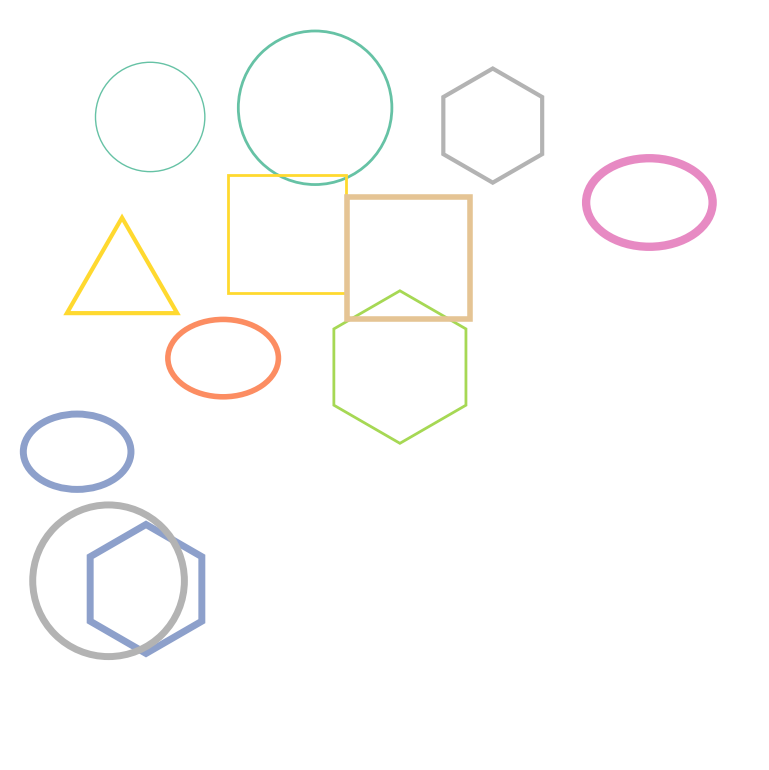[{"shape": "circle", "thickness": 0.5, "radius": 0.36, "center": [0.195, 0.848]}, {"shape": "circle", "thickness": 1, "radius": 0.5, "center": [0.409, 0.86]}, {"shape": "oval", "thickness": 2, "radius": 0.36, "center": [0.29, 0.535]}, {"shape": "hexagon", "thickness": 2.5, "radius": 0.42, "center": [0.19, 0.235]}, {"shape": "oval", "thickness": 2.5, "radius": 0.35, "center": [0.1, 0.413]}, {"shape": "oval", "thickness": 3, "radius": 0.41, "center": [0.843, 0.737]}, {"shape": "hexagon", "thickness": 1, "radius": 0.5, "center": [0.519, 0.523]}, {"shape": "triangle", "thickness": 1.5, "radius": 0.41, "center": [0.158, 0.635]}, {"shape": "square", "thickness": 1, "radius": 0.39, "center": [0.373, 0.696]}, {"shape": "square", "thickness": 2, "radius": 0.4, "center": [0.531, 0.665]}, {"shape": "circle", "thickness": 2.5, "radius": 0.49, "center": [0.141, 0.246]}, {"shape": "hexagon", "thickness": 1.5, "radius": 0.37, "center": [0.64, 0.837]}]